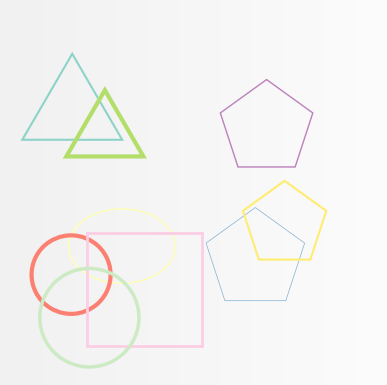[{"shape": "triangle", "thickness": 1.5, "radius": 0.74, "center": [0.186, 0.711]}, {"shape": "oval", "thickness": 1, "radius": 0.69, "center": [0.315, 0.361]}, {"shape": "circle", "thickness": 3, "radius": 0.51, "center": [0.183, 0.287]}, {"shape": "pentagon", "thickness": 0.5, "radius": 0.67, "center": [0.659, 0.327]}, {"shape": "triangle", "thickness": 3, "radius": 0.57, "center": [0.271, 0.651]}, {"shape": "square", "thickness": 2, "radius": 0.74, "center": [0.373, 0.248]}, {"shape": "pentagon", "thickness": 1, "radius": 0.63, "center": [0.688, 0.668]}, {"shape": "circle", "thickness": 2.5, "radius": 0.64, "center": [0.231, 0.175]}, {"shape": "pentagon", "thickness": 1.5, "radius": 0.57, "center": [0.734, 0.417]}]